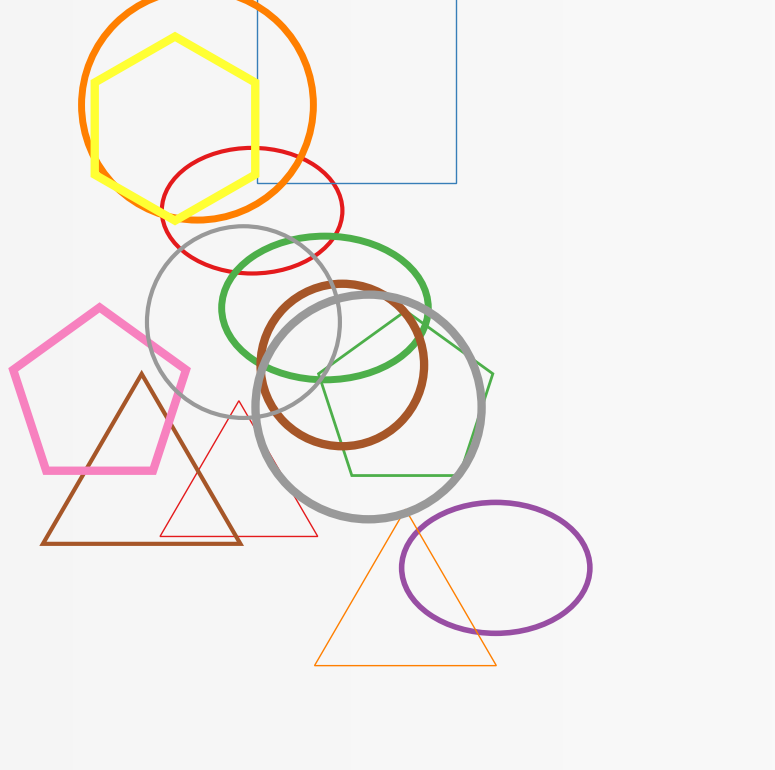[{"shape": "triangle", "thickness": 0.5, "radius": 0.59, "center": [0.308, 0.362]}, {"shape": "oval", "thickness": 1.5, "radius": 0.58, "center": [0.325, 0.726]}, {"shape": "square", "thickness": 0.5, "radius": 0.64, "center": [0.46, 0.89]}, {"shape": "pentagon", "thickness": 1, "radius": 0.59, "center": [0.523, 0.478]}, {"shape": "oval", "thickness": 2.5, "radius": 0.67, "center": [0.419, 0.6]}, {"shape": "oval", "thickness": 2, "radius": 0.61, "center": [0.64, 0.263]}, {"shape": "triangle", "thickness": 0.5, "radius": 0.68, "center": [0.523, 0.203]}, {"shape": "circle", "thickness": 2.5, "radius": 0.75, "center": [0.255, 0.864]}, {"shape": "hexagon", "thickness": 3, "radius": 0.6, "center": [0.226, 0.833]}, {"shape": "triangle", "thickness": 1.5, "radius": 0.74, "center": [0.183, 0.367]}, {"shape": "circle", "thickness": 3, "radius": 0.53, "center": [0.442, 0.526]}, {"shape": "pentagon", "thickness": 3, "radius": 0.59, "center": [0.129, 0.484]}, {"shape": "circle", "thickness": 1.5, "radius": 0.62, "center": [0.314, 0.582]}, {"shape": "circle", "thickness": 3, "radius": 0.73, "center": [0.476, 0.471]}]